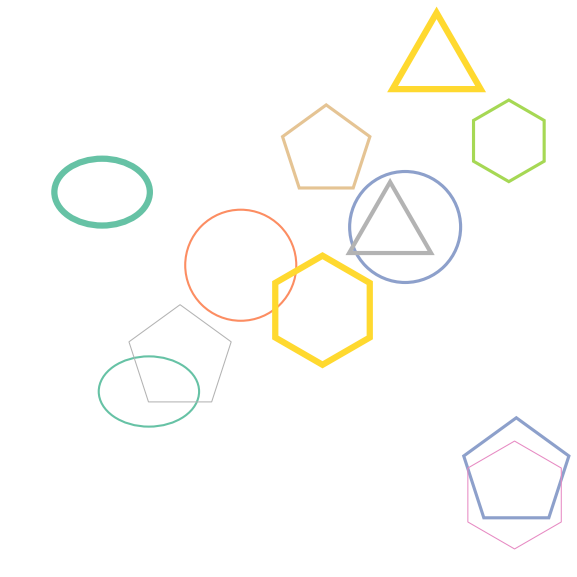[{"shape": "oval", "thickness": 1, "radius": 0.43, "center": [0.258, 0.321]}, {"shape": "oval", "thickness": 3, "radius": 0.41, "center": [0.177, 0.666]}, {"shape": "circle", "thickness": 1, "radius": 0.48, "center": [0.417, 0.54]}, {"shape": "pentagon", "thickness": 1.5, "radius": 0.48, "center": [0.894, 0.18]}, {"shape": "circle", "thickness": 1.5, "radius": 0.48, "center": [0.702, 0.606]}, {"shape": "hexagon", "thickness": 0.5, "radius": 0.47, "center": [0.891, 0.142]}, {"shape": "hexagon", "thickness": 1.5, "radius": 0.35, "center": [0.881, 0.755]}, {"shape": "hexagon", "thickness": 3, "radius": 0.47, "center": [0.558, 0.462]}, {"shape": "triangle", "thickness": 3, "radius": 0.44, "center": [0.756, 0.889]}, {"shape": "pentagon", "thickness": 1.5, "radius": 0.4, "center": [0.565, 0.738]}, {"shape": "pentagon", "thickness": 0.5, "radius": 0.47, "center": [0.312, 0.378]}, {"shape": "triangle", "thickness": 2, "radius": 0.41, "center": [0.675, 0.602]}]